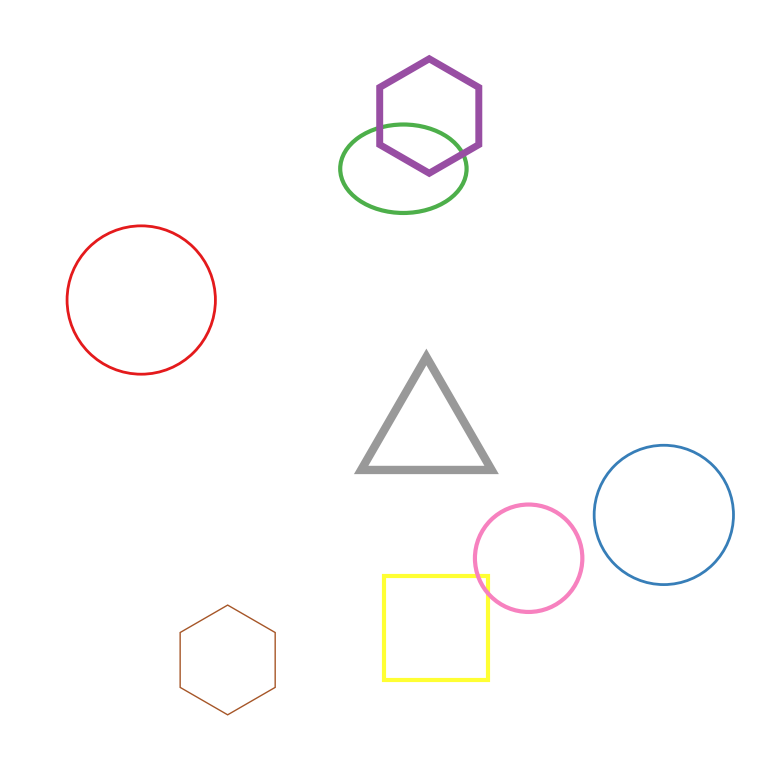[{"shape": "circle", "thickness": 1, "radius": 0.48, "center": [0.183, 0.61]}, {"shape": "circle", "thickness": 1, "radius": 0.45, "center": [0.862, 0.331]}, {"shape": "oval", "thickness": 1.5, "radius": 0.41, "center": [0.524, 0.781]}, {"shape": "hexagon", "thickness": 2.5, "radius": 0.37, "center": [0.557, 0.849]}, {"shape": "square", "thickness": 1.5, "radius": 0.34, "center": [0.566, 0.184]}, {"shape": "hexagon", "thickness": 0.5, "radius": 0.36, "center": [0.296, 0.143]}, {"shape": "circle", "thickness": 1.5, "radius": 0.35, "center": [0.687, 0.275]}, {"shape": "triangle", "thickness": 3, "radius": 0.49, "center": [0.554, 0.439]}]